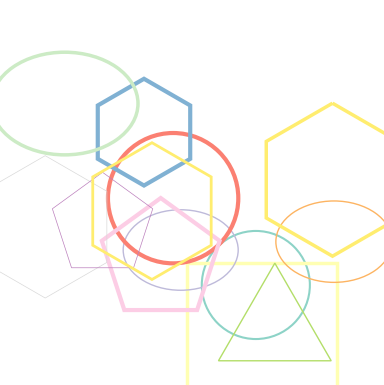[{"shape": "circle", "thickness": 1.5, "radius": 0.7, "center": [0.664, 0.26]}, {"shape": "square", "thickness": 2.5, "radius": 0.97, "center": [0.681, 0.121]}, {"shape": "oval", "thickness": 1, "radius": 0.75, "center": [0.469, 0.351]}, {"shape": "circle", "thickness": 3, "radius": 0.85, "center": [0.45, 0.485]}, {"shape": "hexagon", "thickness": 3, "radius": 0.69, "center": [0.374, 0.657]}, {"shape": "oval", "thickness": 1, "radius": 0.76, "center": [0.868, 0.372]}, {"shape": "triangle", "thickness": 1, "radius": 0.85, "center": [0.714, 0.147]}, {"shape": "pentagon", "thickness": 3, "radius": 0.8, "center": [0.417, 0.325]}, {"shape": "hexagon", "thickness": 0.5, "radius": 0.92, "center": [0.117, 0.411]}, {"shape": "pentagon", "thickness": 0.5, "radius": 0.69, "center": [0.266, 0.415]}, {"shape": "oval", "thickness": 2.5, "radius": 0.95, "center": [0.168, 0.731]}, {"shape": "hexagon", "thickness": 2, "radius": 0.89, "center": [0.395, 0.452]}, {"shape": "hexagon", "thickness": 2.5, "radius": 0.99, "center": [0.864, 0.533]}]